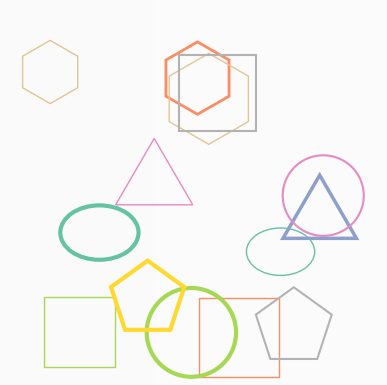[{"shape": "oval", "thickness": 1, "radius": 0.44, "center": [0.724, 0.346]}, {"shape": "oval", "thickness": 3, "radius": 0.5, "center": [0.257, 0.396]}, {"shape": "hexagon", "thickness": 2, "radius": 0.47, "center": [0.51, 0.797]}, {"shape": "square", "thickness": 1, "radius": 0.51, "center": [0.617, 0.123]}, {"shape": "triangle", "thickness": 2.5, "radius": 0.55, "center": [0.825, 0.436]}, {"shape": "triangle", "thickness": 1, "radius": 0.57, "center": [0.398, 0.525]}, {"shape": "circle", "thickness": 1.5, "radius": 0.52, "center": [0.834, 0.492]}, {"shape": "square", "thickness": 1, "radius": 0.45, "center": [0.206, 0.138]}, {"shape": "circle", "thickness": 3, "radius": 0.58, "center": [0.494, 0.137]}, {"shape": "pentagon", "thickness": 3, "radius": 0.5, "center": [0.381, 0.224]}, {"shape": "hexagon", "thickness": 1, "radius": 0.59, "center": [0.539, 0.743]}, {"shape": "hexagon", "thickness": 1, "radius": 0.41, "center": [0.129, 0.813]}, {"shape": "pentagon", "thickness": 1.5, "radius": 0.51, "center": [0.758, 0.151]}, {"shape": "square", "thickness": 1.5, "radius": 0.5, "center": [0.562, 0.759]}]